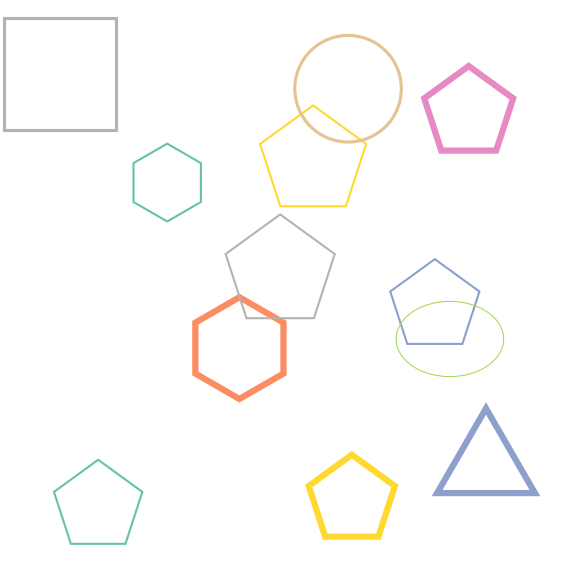[{"shape": "pentagon", "thickness": 1, "radius": 0.4, "center": [0.17, 0.123]}, {"shape": "hexagon", "thickness": 1, "radius": 0.34, "center": [0.29, 0.683]}, {"shape": "hexagon", "thickness": 3, "radius": 0.44, "center": [0.415, 0.396]}, {"shape": "pentagon", "thickness": 1, "radius": 0.41, "center": [0.753, 0.469]}, {"shape": "triangle", "thickness": 3, "radius": 0.49, "center": [0.842, 0.194]}, {"shape": "pentagon", "thickness": 3, "radius": 0.4, "center": [0.812, 0.804]}, {"shape": "oval", "thickness": 0.5, "radius": 0.47, "center": [0.779, 0.412]}, {"shape": "pentagon", "thickness": 1, "radius": 0.48, "center": [0.542, 0.72]}, {"shape": "pentagon", "thickness": 3, "radius": 0.39, "center": [0.609, 0.133]}, {"shape": "circle", "thickness": 1.5, "radius": 0.46, "center": [0.603, 0.845]}, {"shape": "square", "thickness": 1.5, "radius": 0.49, "center": [0.103, 0.871]}, {"shape": "pentagon", "thickness": 1, "radius": 0.5, "center": [0.485, 0.529]}]